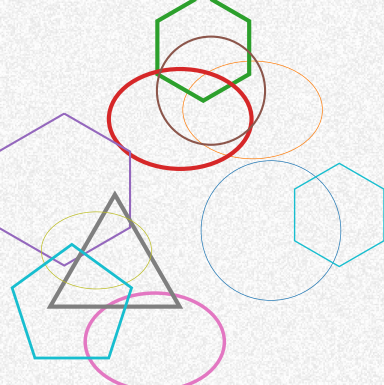[{"shape": "circle", "thickness": 0.5, "radius": 0.91, "center": [0.704, 0.401]}, {"shape": "oval", "thickness": 0.5, "radius": 0.91, "center": [0.656, 0.715]}, {"shape": "hexagon", "thickness": 3, "radius": 0.69, "center": [0.528, 0.876]}, {"shape": "oval", "thickness": 3, "radius": 0.93, "center": [0.468, 0.691]}, {"shape": "hexagon", "thickness": 1.5, "radius": 0.99, "center": [0.167, 0.508]}, {"shape": "circle", "thickness": 1.5, "radius": 0.7, "center": [0.548, 0.764]}, {"shape": "oval", "thickness": 2.5, "radius": 0.9, "center": [0.402, 0.112]}, {"shape": "triangle", "thickness": 3, "radius": 0.97, "center": [0.298, 0.301]}, {"shape": "oval", "thickness": 0.5, "radius": 0.72, "center": [0.25, 0.35]}, {"shape": "hexagon", "thickness": 1, "radius": 0.67, "center": [0.881, 0.442]}, {"shape": "pentagon", "thickness": 2, "radius": 0.82, "center": [0.187, 0.202]}]